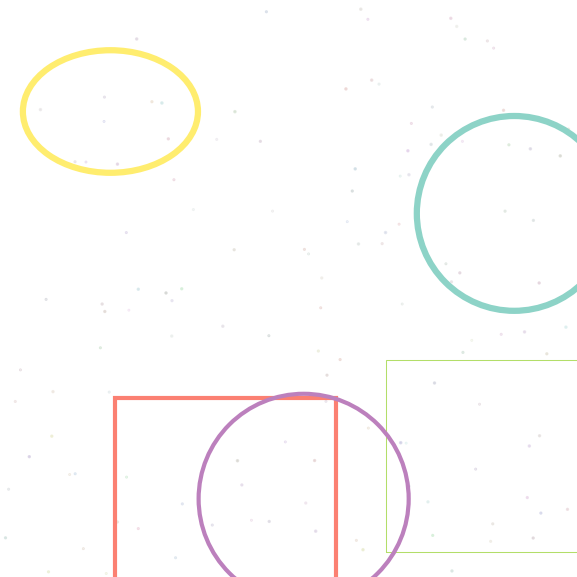[{"shape": "circle", "thickness": 3, "radius": 0.84, "center": [0.89, 0.63]}, {"shape": "square", "thickness": 2, "radius": 0.96, "center": [0.391, 0.119]}, {"shape": "square", "thickness": 0.5, "radius": 0.83, "center": [0.835, 0.209]}, {"shape": "circle", "thickness": 2, "radius": 0.91, "center": [0.526, 0.135]}, {"shape": "oval", "thickness": 3, "radius": 0.76, "center": [0.191, 0.806]}]